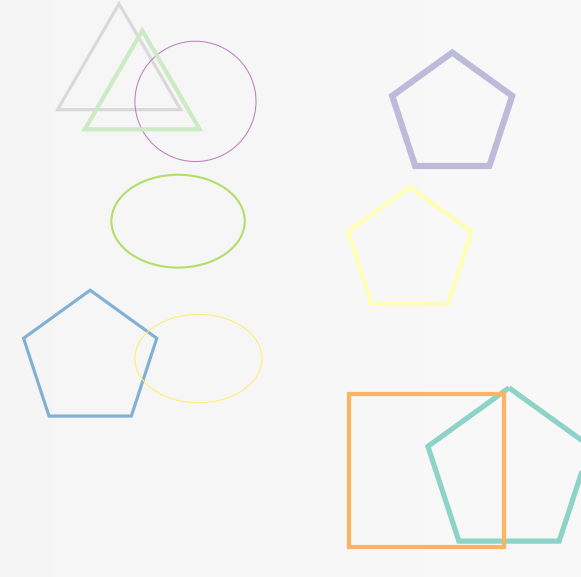[{"shape": "pentagon", "thickness": 2.5, "radius": 0.73, "center": [0.876, 0.181]}, {"shape": "pentagon", "thickness": 2, "radius": 0.56, "center": [0.705, 0.563]}, {"shape": "pentagon", "thickness": 3, "radius": 0.54, "center": [0.778, 0.8]}, {"shape": "pentagon", "thickness": 1.5, "radius": 0.6, "center": [0.155, 0.376]}, {"shape": "square", "thickness": 2, "radius": 0.67, "center": [0.734, 0.184]}, {"shape": "oval", "thickness": 1, "radius": 0.57, "center": [0.306, 0.616]}, {"shape": "triangle", "thickness": 1.5, "radius": 0.61, "center": [0.205, 0.87]}, {"shape": "circle", "thickness": 0.5, "radius": 0.52, "center": [0.336, 0.824]}, {"shape": "triangle", "thickness": 2, "radius": 0.57, "center": [0.245, 0.832]}, {"shape": "oval", "thickness": 0.5, "radius": 0.55, "center": [0.341, 0.378]}]